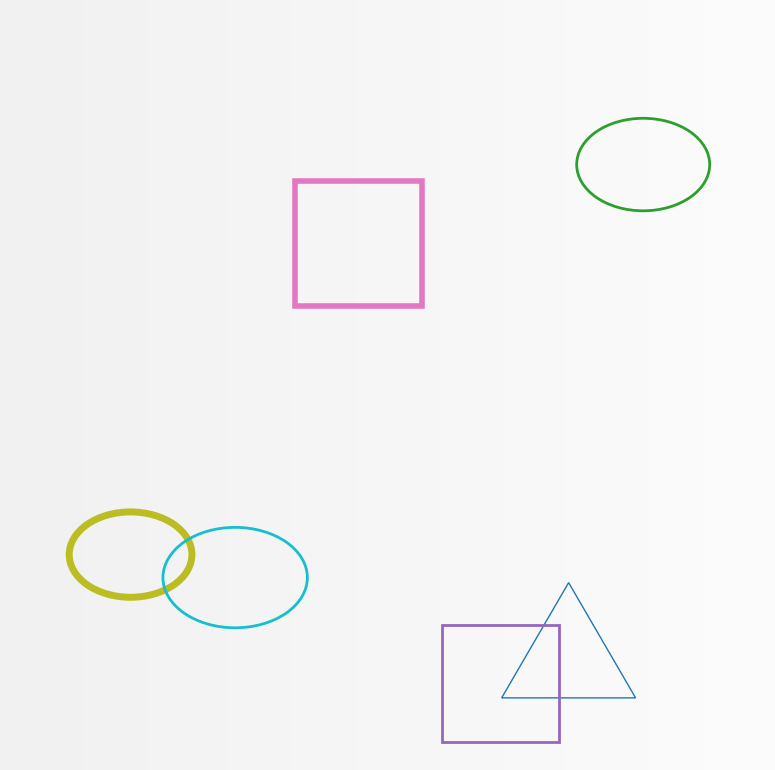[{"shape": "triangle", "thickness": 0.5, "radius": 0.5, "center": [0.734, 0.144]}, {"shape": "oval", "thickness": 1, "radius": 0.43, "center": [0.83, 0.786]}, {"shape": "square", "thickness": 1, "radius": 0.38, "center": [0.646, 0.112]}, {"shape": "square", "thickness": 2, "radius": 0.41, "center": [0.463, 0.684]}, {"shape": "oval", "thickness": 2.5, "radius": 0.4, "center": [0.168, 0.28]}, {"shape": "oval", "thickness": 1, "radius": 0.47, "center": [0.303, 0.25]}]